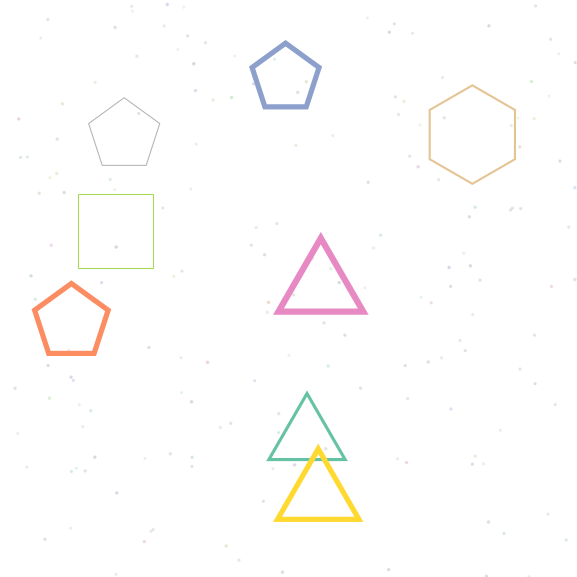[{"shape": "triangle", "thickness": 1.5, "radius": 0.38, "center": [0.532, 0.241]}, {"shape": "pentagon", "thickness": 2.5, "radius": 0.33, "center": [0.124, 0.441]}, {"shape": "pentagon", "thickness": 2.5, "radius": 0.3, "center": [0.494, 0.863]}, {"shape": "triangle", "thickness": 3, "radius": 0.42, "center": [0.556, 0.502]}, {"shape": "square", "thickness": 0.5, "radius": 0.32, "center": [0.2, 0.6]}, {"shape": "triangle", "thickness": 2.5, "radius": 0.41, "center": [0.551, 0.141]}, {"shape": "hexagon", "thickness": 1, "radius": 0.43, "center": [0.818, 0.766]}, {"shape": "pentagon", "thickness": 0.5, "radius": 0.32, "center": [0.215, 0.765]}]